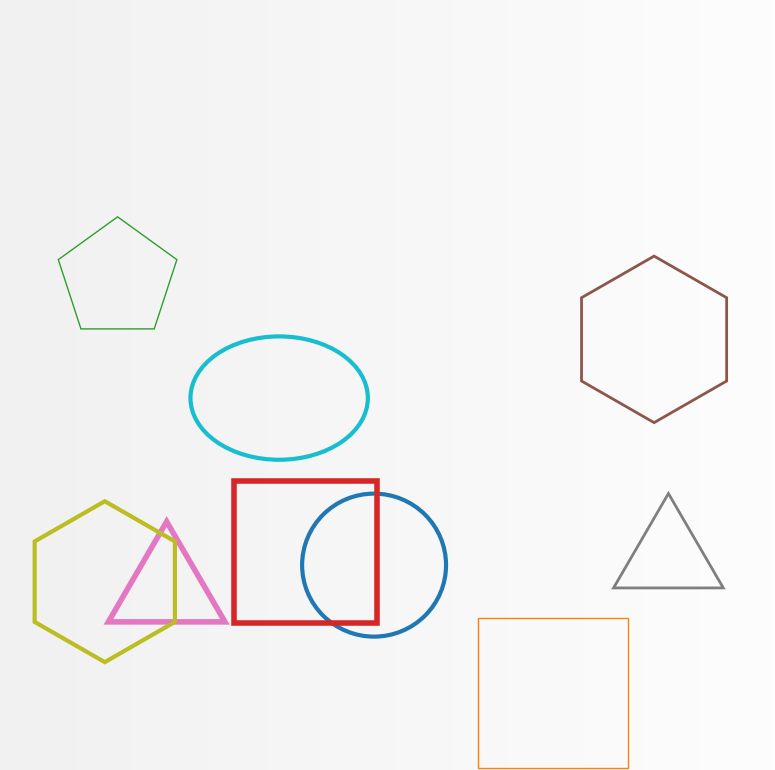[{"shape": "circle", "thickness": 1.5, "radius": 0.46, "center": [0.483, 0.266]}, {"shape": "square", "thickness": 0.5, "radius": 0.49, "center": [0.713, 0.1]}, {"shape": "pentagon", "thickness": 0.5, "radius": 0.4, "center": [0.152, 0.638]}, {"shape": "square", "thickness": 2, "radius": 0.46, "center": [0.394, 0.283]}, {"shape": "hexagon", "thickness": 1, "radius": 0.54, "center": [0.844, 0.559]}, {"shape": "triangle", "thickness": 2, "radius": 0.43, "center": [0.215, 0.236]}, {"shape": "triangle", "thickness": 1, "radius": 0.41, "center": [0.862, 0.277]}, {"shape": "hexagon", "thickness": 1.5, "radius": 0.52, "center": [0.135, 0.245]}, {"shape": "oval", "thickness": 1.5, "radius": 0.57, "center": [0.36, 0.483]}]